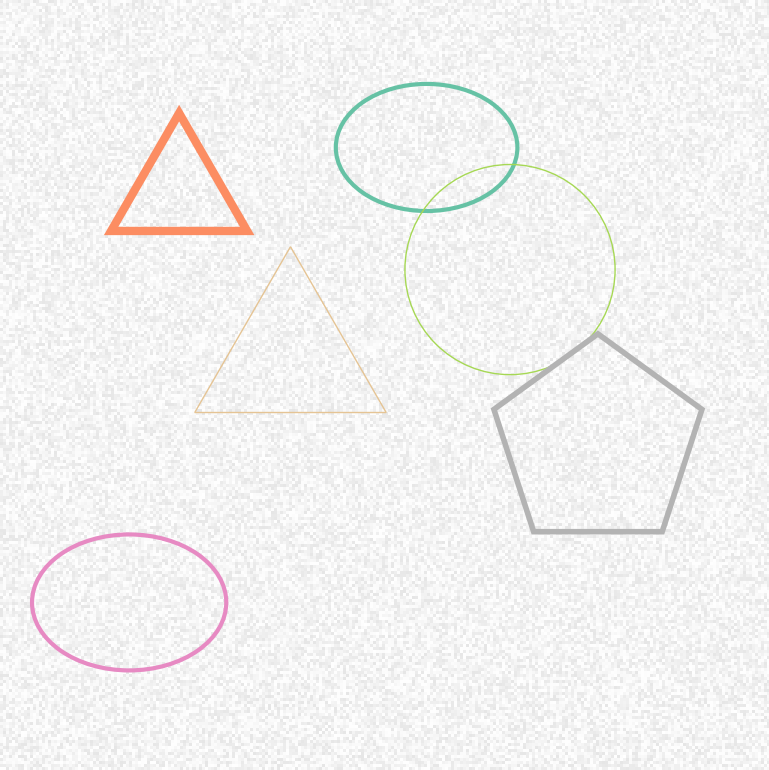[{"shape": "oval", "thickness": 1.5, "radius": 0.59, "center": [0.554, 0.808]}, {"shape": "triangle", "thickness": 3, "radius": 0.51, "center": [0.233, 0.751]}, {"shape": "oval", "thickness": 1.5, "radius": 0.63, "center": [0.168, 0.218]}, {"shape": "circle", "thickness": 0.5, "radius": 0.68, "center": [0.662, 0.65]}, {"shape": "triangle", "thickness": 0.5, "radius": 0.72, "center": [0.377, 0.536]}, {"shape": "pentagon", "thickness": 2, "radius": 0.71, "center": [0.777, 0.424]}]